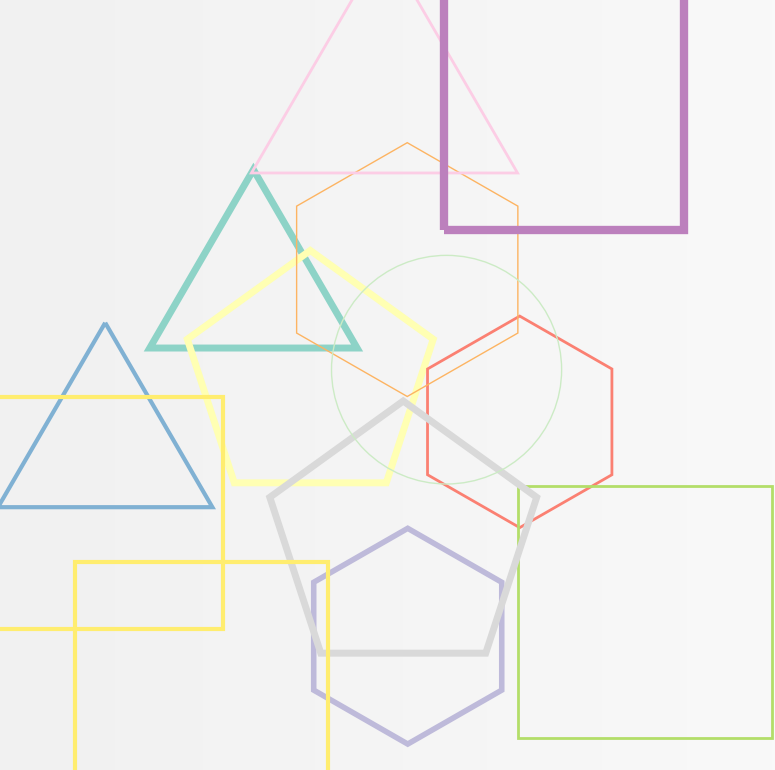[{"shape": "triangle", "thickness": 2.5, "radius": 0.77, "center": [0.327, 0.625]}, {"shape": "pentagon", "thickness": 2.5, "radius": 0.83, "center": [0.4, 0.508]}, {"shape": "hexagon", "thickness": 2, "radius": 0.7, "center": [0.526, 0.174]}, {"shape": "hexagon", "thickness": 1, "radius": 0.69, "center": [0.671, 0.452]}, {"shape": "triangle", "thickness": 1.5, "radius": 0.8, "center": [0.136, 0.421]}, {"shape": "hexagon", "thickness": 0.5, "radius": 0.82, "center": [0.525, 0.65]}, {"shape": "square", "thickness": 1, "radius": 0.82, "center": [0.832, 0.205]}, {"shape": "triangle", "thickness": 1, "radius": 0.99, "center": [0.496, 0.874]}, {"shape": "pentagon", "thickness": 2.5, "radius": 0.91, "center": [0.52, 0.298]}, {"shape": "square", "thickness": 3, "radius": 0.78, "center": [0.728, 0.856]}, {"shape": "circle", "thickness": 0.5, "radius": 0.74, "center": [0.576, 0.52]}, {"shape": "square", "thickness": 1.5, "radius": 0.75, "center": [0.136, 0.334]}, {"shape": "square", "thickness": 1.5, "radius": 0.82, "center": [0.26, 0.106]}]